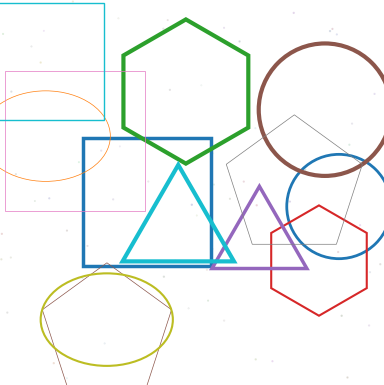[{"shape": "square", "thickness": 2.5, "radius": 0.83, "center": [0.382, 0.476]}, {"shape": "circle", "thickness": 2, "radius": 0.68, "center": [0.88, 0.464]}, {"shape": "oval", "thickness": 0.5, "radius": 0.84, "center": [0.119, 0.646]}, {"shape": "hexagon", "thickness": 3, "radius": 0.94, "center": [0.483, 0.762]}, {"shape": "hexagon", "thickness": 1.5, "radius": 0.72, "center": [0.829, 0.323]}, {"shape": "triangle", "thickness": 2.5, "radius": 0.71, "center": [0.674, 0.374]}, {"shape": "circle", "thickness": 3, "radius": 0.86, "center": [0.844, 0.715]}, {"shape": "pentagon", "thickness": 0.5, "radius": 0.88, "center": [0.278, 0.141]}, {"shape": "square", "thickness": 0.5, "radius": 0.91, "center": [0.194, 0.634]}, {"shape": "pentagon", "thickness": 0.5, "radius": 0.93, "center": [0.764, 0.516]}, {"shape": "oval", "thickness": 1.5, "radius": 0.86, "center": [0.277, 0.17]}, {"shape": "square", "thickness": 1, "radius": 0.76, "center": [0.117, 0.84]}, {"shape": "triangle", "thickness": 3, "radius": 0.84, "center": [0.463, 0.405]}]